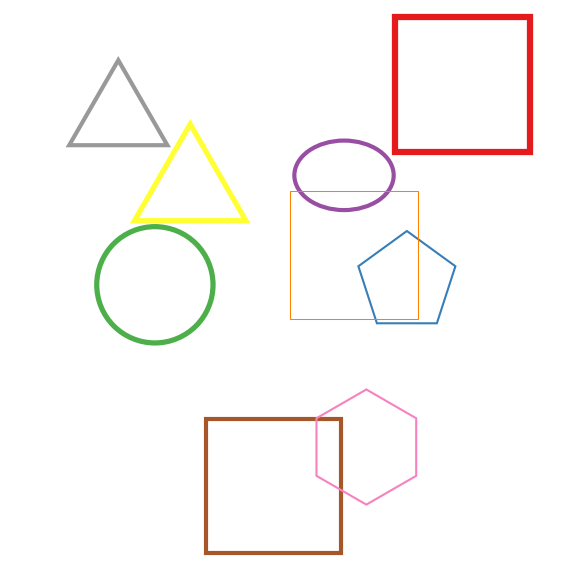[{"shape": "square", "thickness": 3, "radius": 0.58, "center": [0.801, 0.852]}, {"shape": "pentagon", "thickness": 1, "radius": 0.44, "center": [0.705, 0.511]}, {"shape": "circle", "thickness": 2.5, "radius": 0.5, "center": [0.268, 0.506]}, {"shape": "oval", "thickness": 2, "radius": 0.43, "center": [0.596, 0.696]}, {"shape": "square", "thickness": 0.5, "radius": 0.56, "center": [0.612, 0.558]}, {"shape": "triangle", "thickness": 2.5, "radius": 0.56, "center": [0.329, 0.673]}, {"shape": "square", "thickness": 2, "radius": 0.58, "center": [0.474, 0.158]}, {"shape": "hexagon", "thickness": 1, "radius": 0.5, "center": [0.634, 0.225]}, {"shape": "triangle", "thickness": 2, "radius": 0.49, "center": [0.205, 0.797]}]